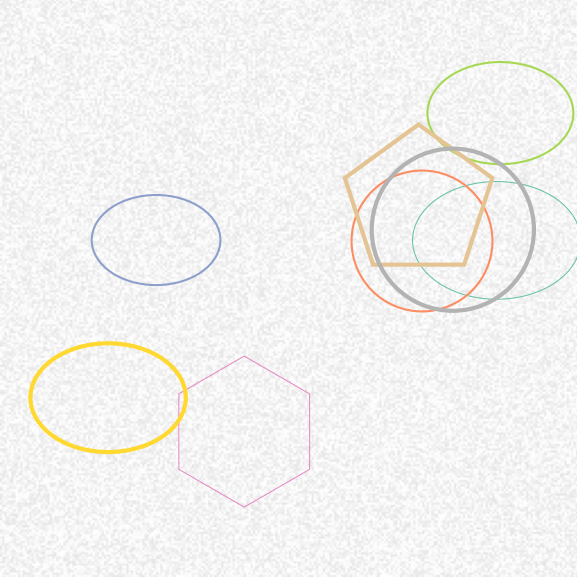[{"shape": "oval", "thickness": 0.5, "radius": 0.73, "center": [0.86, 0.583]}, {"shape": "circle", "thickness": 1, "radius": 0.61, "center": [0.731, 0.582]}, {"shape": "oval", "thickness": 1, "radius": 0.56, "center": [0.27, 0.583]}, {"shape": "hexagon", "thickness": 0.5, "radius": 0.65, "center": [0.423, 0.252]}, {"shape": "oval", "thickness": 1, "radius": 0.63, "center": [0.866, 0.803]}, {"shape": "oval", "thickness": 2, "radius": 0.67, "center": [0.187, 0.311]}, {"shape": "pentagon", "thickness": 2, "radius": 0.67, "center": [0.725, 0.649]}, {"shape": "circle", "thickness": 2, "radius": 0.7, "center": [0.784, 0.601]}]